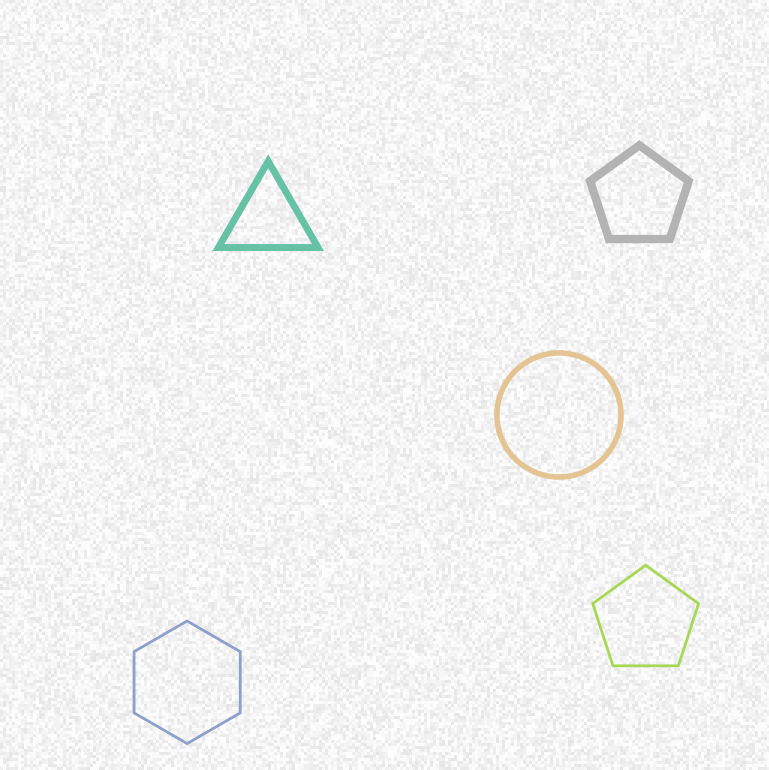[{"shape": "triangle", "thickness": 2.5, "radius": 0.37, "center": [0.348, 0.716]}, {"shape": "hexagon", "thickness": 1, "radius": 0.4, "center": [0.243, 0.114]}, {"shape": "pentagon", "thickness": 1, "radius": 0.36, "center": [0.839, 0.194]}, {"shape": "circle", "thickness": 2, "radius": 0.4, "center": [0.726, 0.461]}, {"shape": "pentagon", "thickness": 3, "radius": 0.34, "center": [0.83, 0.744]}]